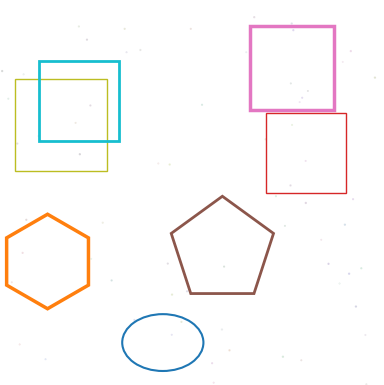[{"shape": "oval", "thickness": 1.5, "radius": 0.53, "center": [0.423, 0.11]}, {"shape": "hexagon", "thickness": 2.5, "radius": 0.61, "center": [0.123, 0.321]}, {"shape": "square", "thickness": 1, "radius": 0.52, "center": [0.794, 0.604]}, {"shape": "pentagon", "thickness": 2, "radius": 0.7, "center": [0.578, 0.351]}, {"shape": "square", "thickness": 2.5, "radius": 0.55, "center": [0.758, 0.824]}, {"shape": "square", "thickness": 1, "radius": 0.6, "center": [0.159, 0.676]}, {"shape": "square", "thickness": 2, "radius": 0.52, "center": [0.206, 0.738]}]